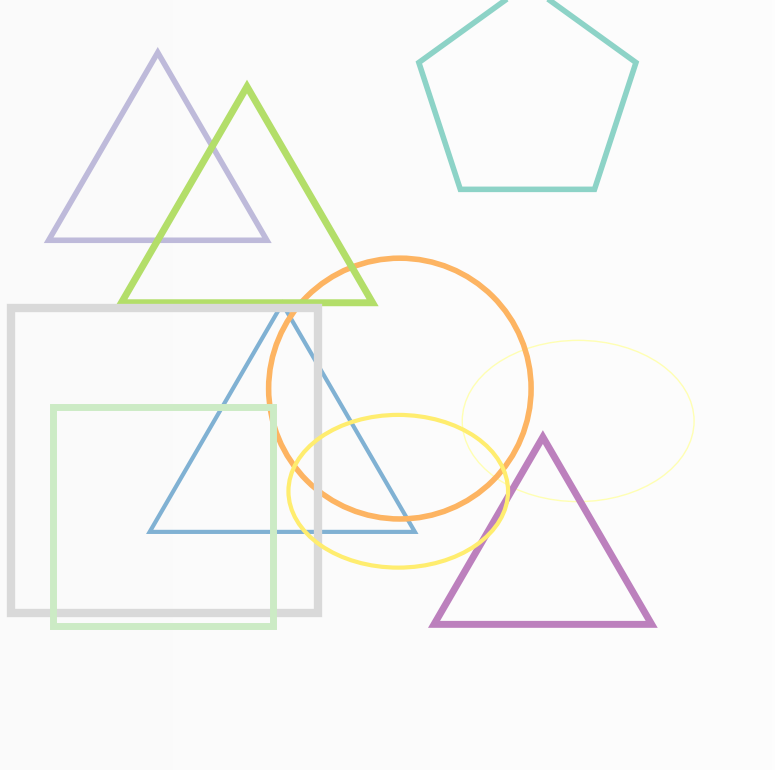[{"shape": "pentagon", "thickness": 2, "radius": 0.74, "center": [0.681, 0.873]}, {"shape": "oval", "thickness": 0.5, "radius": 0.75, "center": [0.746, 0.453]}, {"shape": "triangle", "thickness": 2, "radius": 0.81, "center": [0.204, 0.769]}, {"shape": "triangle", "thickness": 1.5, "radius": 0.99, "center": [0.364, 0.408]}, {"shape": "circle", "thickness": 2, "radius": 0.85, "center": [0.516, 0.495]}, {"shape": "triangle", "thickness": 2.5, "radius": 0.94, "center": [0.319, 0.7]}, {"shape": "square", "thickness": 3, "radius": 0.99, "center": [0.212, 0.402]}, {"shape": "triangle", "thickness": 2.5, "radius": 0.81, "center": [0.7, 0.27]}, {"shape": "square", "thickness": 2.5, "radius": 0.71, "center": [0.21, 0.329]}, {"shape": "oval", "thickness": 1.5, "radius": 0.71, "center": [0.514, 0.362]}]